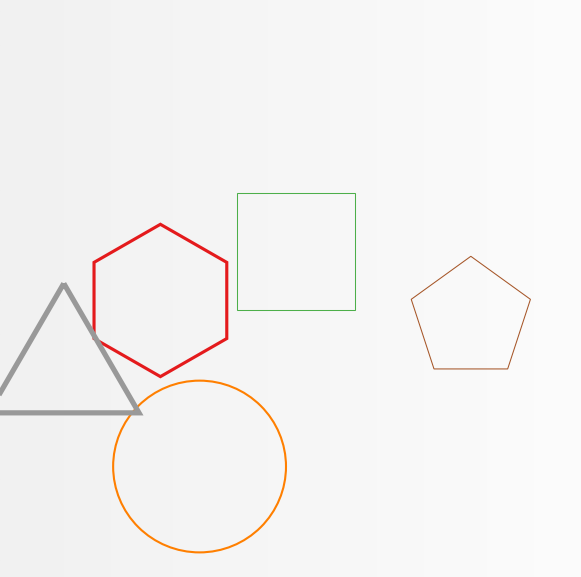[{"shape": "hexagon", "thickness": 1.5, "radius": 0.66, "center": [0.276, 0.479]}, {"shape": "square", "thickness": 0.5, "radius": 0.51, "center": [0.509, 0.564]}, {"shape": "circle", "thickness": 1, "radius": 0.74, "center": [0.343, 0.191]}, {"shape": "pentagon", "thickness": 0.5, "radius": 0.54, "center": [0.81, 0.448]}, {"shape": "triangle", "thickness": 2.5, "radius": 0.75, "center": [0.11, 0.359]}]